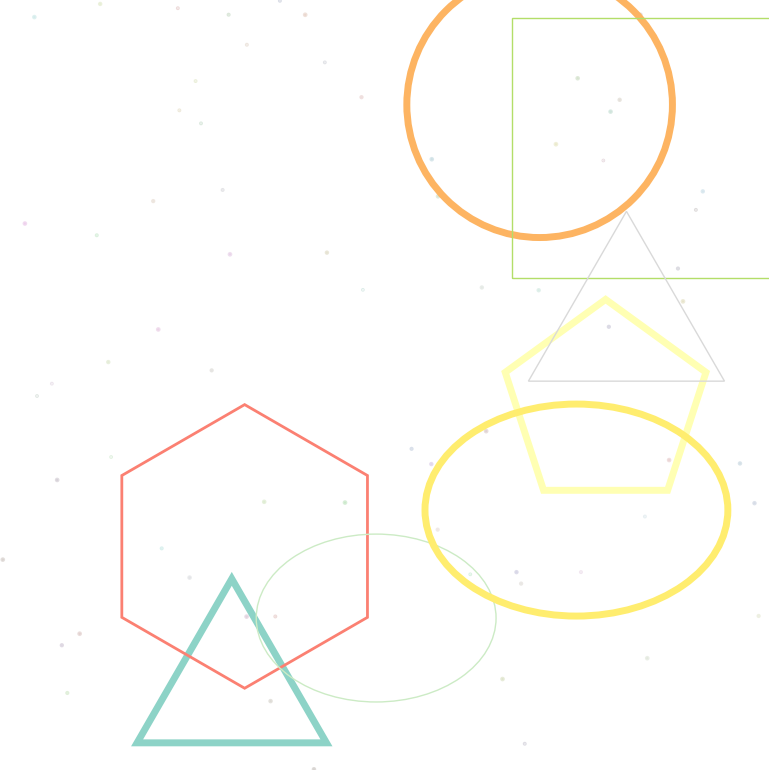[{"shape": "triangle", "thickness": 2.5, "radius": 0.71, "center": [0.301, 0.106]}, {"shape": "pentagon", "thickness": 2.5, "radius": 0.69, "center": [0.786, 0.474]}, {"shape": "hexagon", "thickness": 1, "radius": 0.92, "center": [0.318, 0.29]}, {"shape": "circle", "thickness": 2.5, "radius": 0.86, "center": [0.701, 0.864]}, {"shape": "square", "thickness": 0.5, "radius": 0.85, "center": [0.835, 0.808]}, {"shape": "triangle", "thickness": 0.5, "radius": 0.74, "center": [0.814, 0.579]}, {"shape": "oval", "thickness": 0.5, "radius": 0.78, "center": [0.489, 0.197]}, {"shape": "oval", "thickness": 2.5, "radius": 0.98, "center": [0.749, 0.338]}]